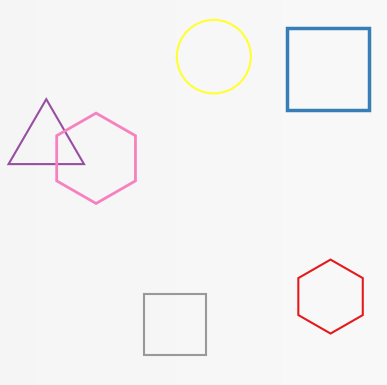[{"shape": "hexagon", "thickness": 1.5, "radius": 0.48, "center": [0.853, 0.23]}, {"shape": "square", "thickness": 2.5, "radius": 0.53, "center": [0.846, 0.821]}, {"shape": "triangle", "thickness": 1.5, "radius": 0.56, "center": [0.119, 0.63]}, {"shape": "circle", "thickness": 1.5, "radius": 0.48, "center": [0.552, 0.853]}, {"shape": "hexagon", "thickness": 2, "radius": 0.59, "center": [0.248, 0.589]}, {"shape": "square", "thickness": 1.5, "radius": 0.4, "center": [0.452, 0.157]}]